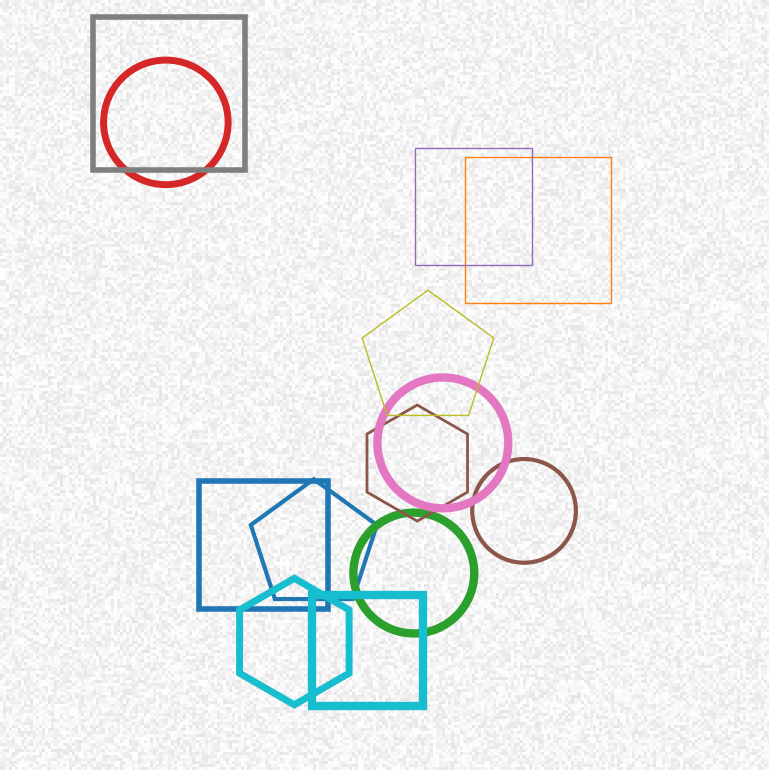[{"shape": "pentagon", "thickness": 1.5, "radius": 0.43, "center": [0.408, 0.292]}, {"shape": "square", "thickness": 2, "radius": 0.42, "center": [0.342, 0.292]}, {"shape": "square", "thickness": 0.5, "radius": 0.47, "center": [0.699, 0.701]}, {"shape": "circle", "thickness": 3, "radius": 0.39, "center": [0.537, 0.256]}, {"shape": "circle", "thickness": 2.5, "radius": 0.4, "center": [0.215, 0.841]}, {"shape": "square", "thickness": 0.5, "radius": 0.38, "center": [0.615, 0.732]}, {"shape": "hexagon", "thickness": 1, "radius": 0.38, "center": [0.542, 0.399]}, {"shape": "circle", "thickness": 1.5, "radius": 0.34, "center": [0.681, 0.337]}, {"shape": "circle", "thickness": 3, "radius": 0.42, "center": [0.575, 0.425]}, {"shape": "square", "thickness": 2, "radius": 0.5, "center": [0.219, 0.879]}, {"shape": "pentagon", "thickness": 0.5, "radius": 0.45, "center": [0.556, 0.533]}, {"shape": "square", "thickness": 3, "radius": 0.36, "center": [0.477, 0.155]}, {"shape": "hexagon", "thickness": 2.5, "radius": 0.41, "center": [0.382, 0.167]}]